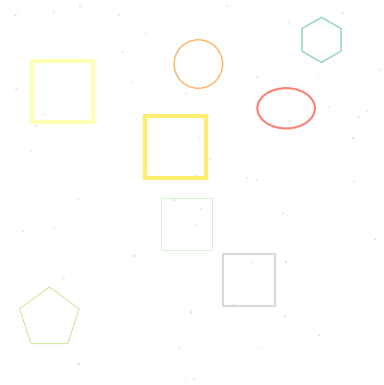[{"shape": "hexagon", "thickness": 1, "radius": 0.29, "center": [0.835, 0.896]}, {"shape": "square", "thickness": 3, "radius": 0.39, "center": [0.163, 0.763]}, {"shape": "oval", "thickness": 1.5, "radius": 0.37, "center": [0.743, 0.719]}, {"shape": "circle", "thickness": 1, "radius": 0.31, "center": [0.515, 0.834]}, {"shape": "pentagon", "thickness": 0.5, "radius": 0.41, "center": [0.128, 0.173]}, {"shape": "square", "thickness": 1.5, "radius": 0.34, "center": [0.646, 0.273]}, {"shape": "square", "thickness": 0.5, "radius": 0.33, "center": [0.484, 0.418]}, {"shape": "square", "thickness": 3, "radius": 0.4, "center": [0.457, 0.618]}]